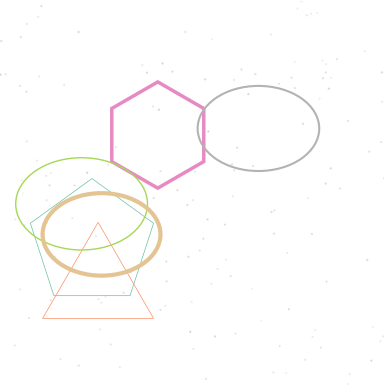[{"shape": "pentagon", "thickness": 0.5, "radius": 0.84, "center": [0.239, 0.368]}, {"shape": "triangle", "thickness": 0.5, "radius": 0.83, "center": [0.255, 0.256]}, {"shape": "hexagon", "thickness": 2.5, "radius": 0.69, "center": [0.41, 0.649]}, {"shape": "oval", "thickness": 1, "radius": 0.86, "center": [0.212, 0.471]}, {"shape": "oval", "thickness": 3, "radius": 0.77, "center": [0.264, 0.391]}, {"shape": "oval", "thickness": 1.5, "radius": 0.79, "center": [0.671, 0.666]}]